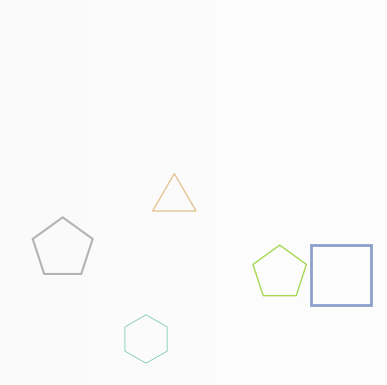[{"shape": "hexagon", "thickness": 0.5, "radius": 0.31, "center": [0.377, 0.119]}, {"shape": "square", "thickness": 2, "radius": 0.39, "center": [0.881, 0.286]}, {"shape": "pentagon", "thickness": 1, "radius": 0.36, "center": [0.722, 0.291]}, {"shape": "triangle", "thickness": 1, "radius": 0.32, "center": [0.45, 0.484]}, {"shape": "pentagon", "thickness": 1.5, "radius": 0.41, "center": [0.162, 0.354]}]